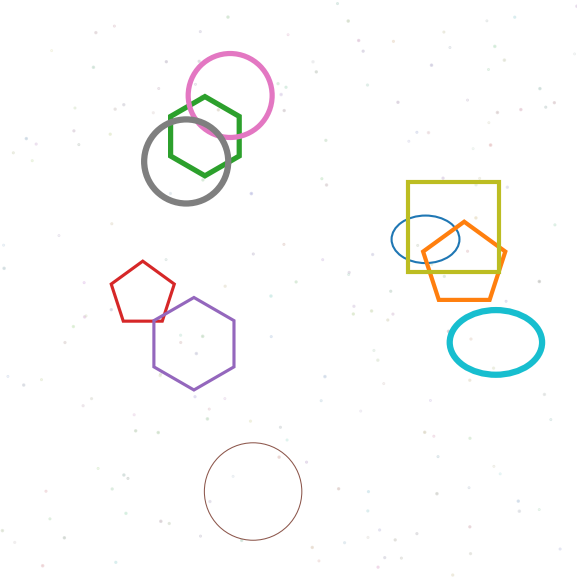[{"shape": "oval", "thickness": 1, "radius": 0.29, "center": [0.737, 0.585]}, {"shape": "pentagon", "thickness": 2, "radius": 0.37, "center": [0.804, 0.54]}, {"shape": "hexagon", "thickness": 2.5, "radius": 0.34, "center": [0.355, 0.763]}, {"shape": "pentagon", "thickness": 1.5, "radius": 0.29, "center": [0.247, 0.489]}, {"shape": "hexagon", "thickness": 1.5, "radius": 0.4, "center": [0.336, 0.404]}, {"shape": "circle", "thickness": 0.5, "radius": 0.42, "center": [0.438, 0.148]}, {"shape": "circle", "thickness": 2.5, "radius": 0.36, "center": [0.399, 0.834]}, {"shape": "circle", "thickness": 3, "radius": 0.36, "center": [0.322, 0.72]}, {"shape": "square", "thickness": 2, "radius": 0.39, "center": [0.785, 0.606]}, {"shape": "oval", "thickness": 3, "radius": 0.4, "center": [0.859, 0.406]}]